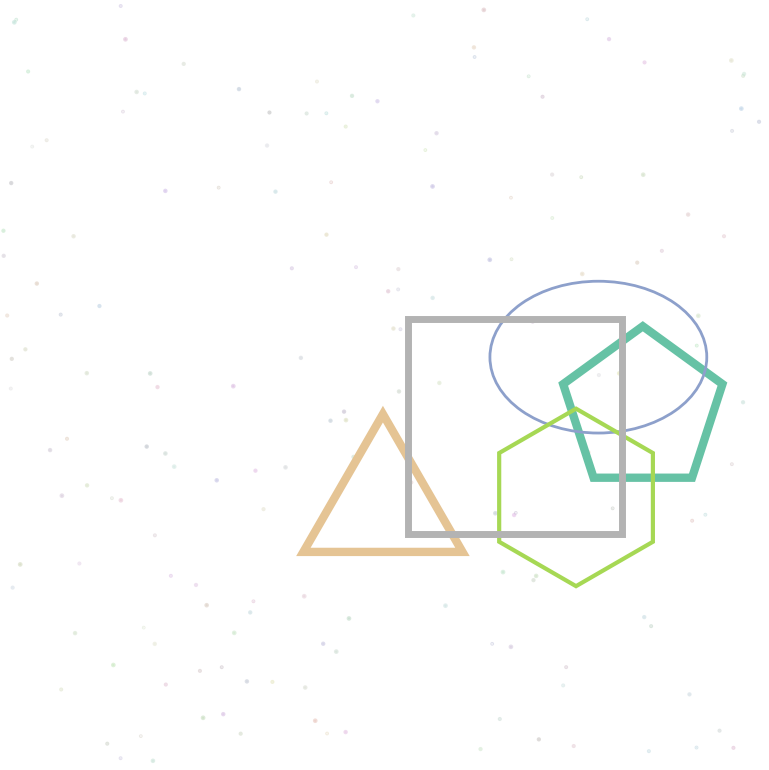[{"shape": "pentagon", "thickness": 3, "radius": 0.54, "center": [0.835, 0.468]}, {"shape": "oval", "thickness": 1, "radius": 0.7, "center": [0.777, 0.536]}, {"shape": "hexagon", "thickness": 1.5, "radius": 0.58, "center": [0.748, 0.354]}, {"shape": "triangle", "thickness": 3, "radius": 0.6, "center": [0.497, 0.343]}, {"shape": "square", "thickness": 2.5, "radius": 0.7, "center": [0.669, 0.446]}]